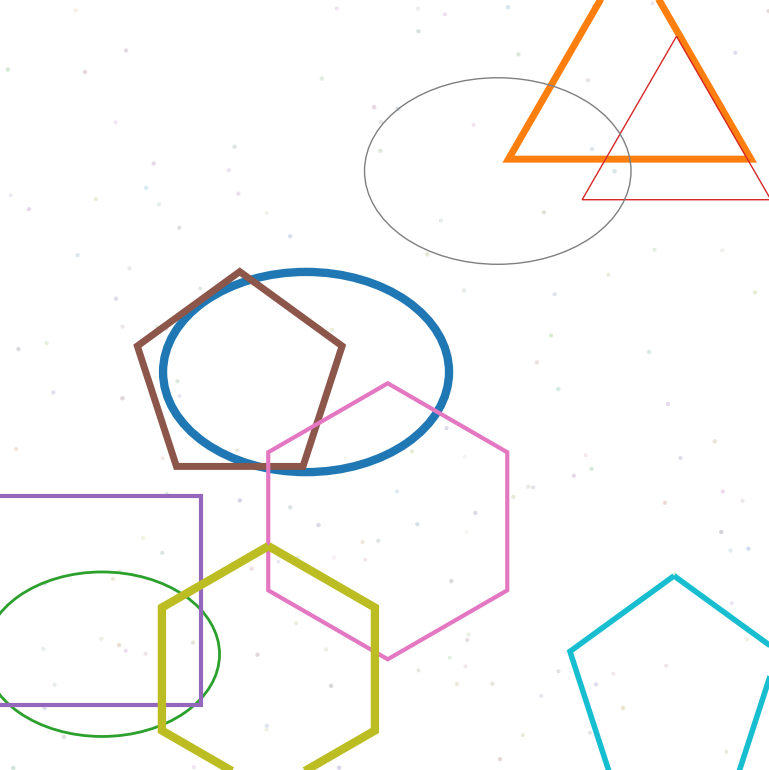[{"shape": "oval", "thickness": 3, "radius": 0.93, "center": [0.397, 0.517]}, {"shape": "triangle", "thickness": 2.5, "radius": 0.91, "center": [0.818, 0.884]}, {"shape": "oval", "thickness": 1, "radius": 0.76, "center": [0.133, 0.15]}, {"shape": "triangle", "thickness": 0.5, "radius": 0.71, "center": [0.879, 0.811]}, {"shape": "square", "thickness": 1.5, "radius": 0.68, "center": [0.125, 0.221]}, {"shape": "pentagon", "thickness": 2.5, "radius": 0.7, "center": [0.311, 0.507]}, {"shape": "hexagon", "thickness": 1.5, "radius": 0.9, "center": [0.504, 0.323]}, {"shape": "oval", "thickness": 0.5, "radius": 0.87, "center": [0.646, 0.778]}, {"shape": "hexagon", "thickness": 3, "radius": 0.8, "center": [0.349, 0.131]}, {"shape": "pentagon", "thickness": 2, "radius": 0.71, "center": [0.875, 0.11]}]